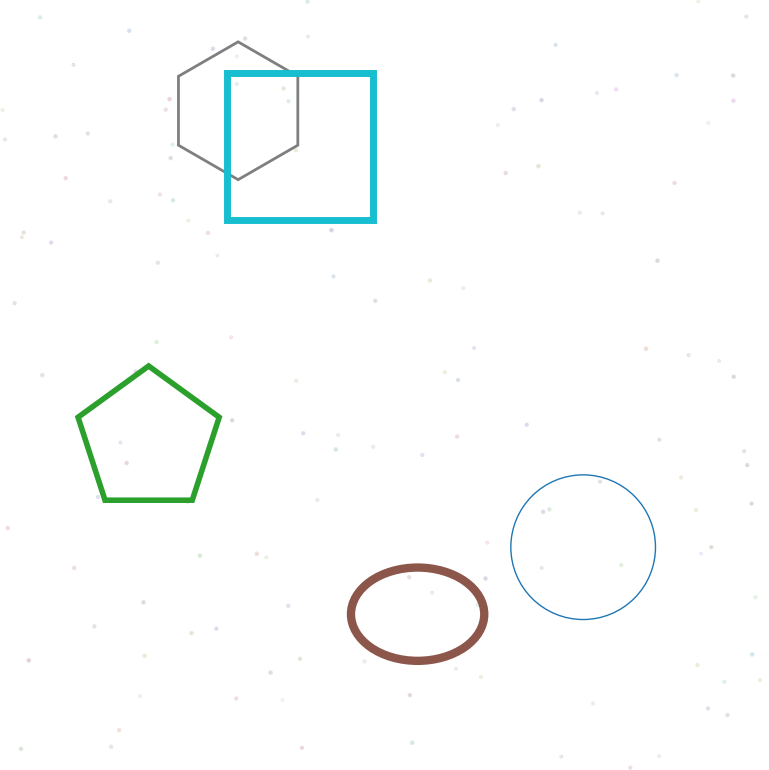[{"shape": "circle", "thickness": 0.5, "radius": 0.47, "center": [0.757, 0.289]}, {"shape": "pentagon", "thickness": 2, "radius": 0.48, "center": [0.193, 0.428]}, {"shape": "oval", "thickness": 3, "radius": 0.43, "center": [0.542, 0.202]}, {"shape": "hexagon", "thickness": 1, "radius": 0.45, "center": [0.309, 0.856]}, {"shape": "square", "thickness": 2.5, "radius": 0.48, "center": [0.389, 0.81]}]